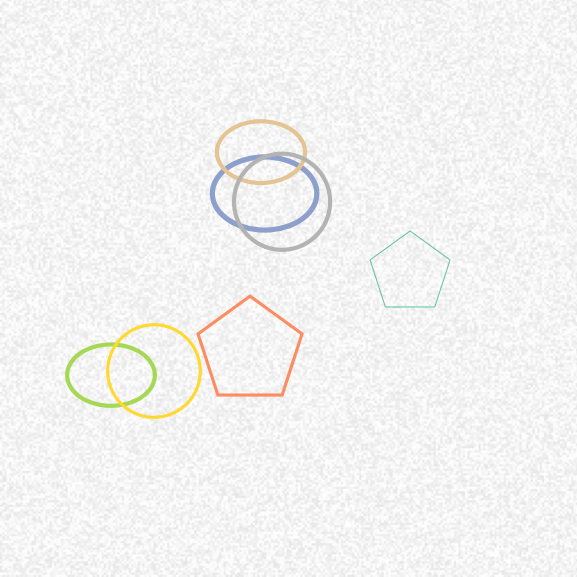[{"shape": "pentagon", "thickness": 0.5, "radius": 0.36, "center": [0.71, 0.526]}, {"shape": "pentagon", "thickness": 1.5, "radius": 0.47, "center": [0.433, 0.392]}, {"shape": "oval", "thickness": 2.5, "radius": 0.45, "center": [0.458, 0.664]}, {"shape": "oval", "thickness": 2, "radius": 0.38, "center": [0.192, 0.35]}, {"shape": "circle", "thickness": 1.5, "radius": 0.4, "center": [0.267, 0.357]}, {"shape": "oval", "thickness": 2, "radius": 0.38, "center": [0.452, 0.736]}, {"shape": "circle", "thickness": 2, "radius": 0.42, "center": [0.488, 0.65]}]